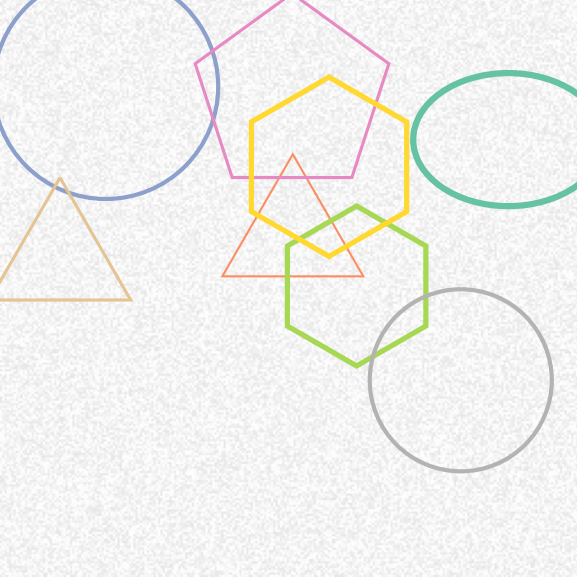[{"shape": "oval", "thickness": 3, "radius": 0.82, "center": [0.88, 0.757]}, {"shape": "triangle", "thickness": 1, "radius": 0.7, "center": [0.507, 0.591]}, {"shape": "circle", "thickness": 2, "radius": 0.97, "center": [0.183, 0.849]}, {"shape": "pentagon", "thickness": 1.5, "radius": 0.88, "center": [0.506, 0.834]}, {"shape": "hexagon", "thickness": 2.5, "radius": 0.69, "center": [0.618, 0.504]}, {"shape": "hexagon", "thickness": 2.5, "radius": 0.78, "center": [0.57, 0.71]}, {"shape": "triangle", "thickness": 1.5, "radius": 0.71, "center": [0.104, 0.55]}, {"shape": "circle", "thickness": 2, "radius": 0.79, "center": [0.798, 0.341]}]